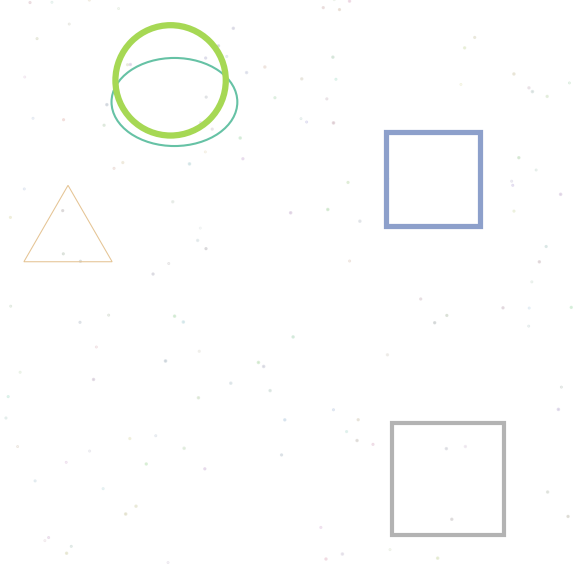[{"shape": "oval", "thickness": 1, "radius": 0.54, "center": [0.302, 0.823]}, {"shape": "square", "thickness": 2.5, "radius": 0.4, "center": [0.75, 0.689]}, {"shape": "circle", "thickness": 3, "radius": 0.48, "center": [0.295, 0.86]}, {"shape": "triangle", "thickness": 0.5, "radius": 0.44, "center": [0.118, 0.59]}, {"shape": "square", "thickness": 2, "radius": 0.49, "center": [0.775, 0.17]}]